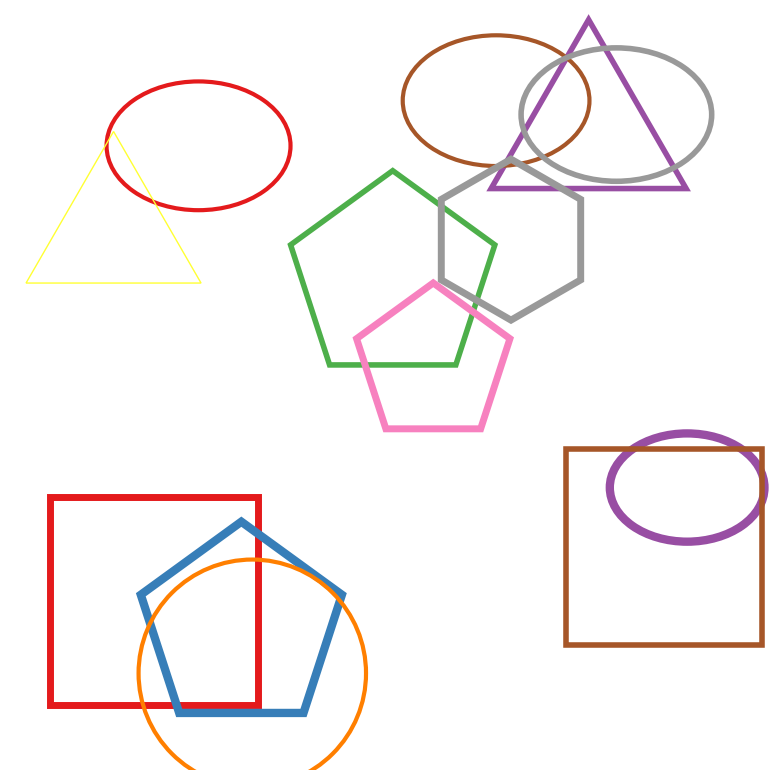[{"shape": "oval", "thickness": 1.5, "radius": 0.6, "center": [0.258, 0.811]}, {"shape": "square", "thickness": 2.5, "radius": 0.68, "center": [0.2, 0.219]}, {"shape": "pentagon", "thickness": 3, "radius": 0.69, "center": [0.313, 0.185]}, {"shape": "pentagon", "thickness": 2, "radius": 0.7, "center": [0.51, 0.639]}, {"shape": "triangle", "thickness": 2, "radius": 0.73, "center": [0.764, 0.828]}, {"shape": "oval", "thickness": 3, "radius": 0.5, "center": [0.892, 0.367]}, {"shape": "circle", "thickness": 1.5, "radius": 0.74, "center": [0.328, 0.126]}, {"shape": "triangle", "thickness": 0.5, "radius": 0.66, "center": [0.147, 0.698]}, {"shape": "square", "thickness": 2, "radius": 0.64, "center": [0.863, 0.289]}, {"shape": "oval", "thickness": 1.5, "radius": 0.61, "center": [0.644, 0.869]}, {"shape": "pentagon", "thickness": 2.5, "radius": 0.52, "center": [0.563, 0.528]}, {"shape": "hexagon", "thickness": 2.5, "radius": 0.52, "center": [0.664, 0.689]}, {"shape": "oval", "thickness": 2, "radius": 0.62, "center": [0.801, 0.851]}]